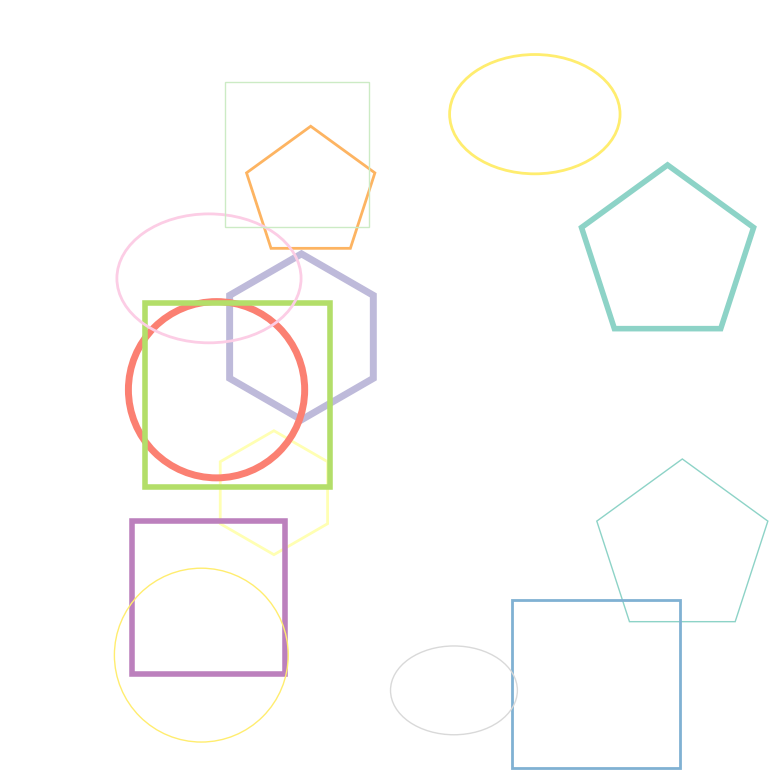[{"shape": "pentagon", "thickness": 2, "radius": 0.59, "center": [0.867, 0.668]}, {"shape": "pentagon", "thickness": 0.5, "radius": 0.58, "center": [0.886, 0.287]}, {"shape": "hexagon", "thickness": 1, "radius": 0.4, "center": [0.356, 0.36]}, {"shape": "hexagon", "thickness": 2.5, "radius": 0.54, "center": [0.392, 0.563]}, {"shape": "circle", "thickness": 2.5, "radius": 0.57, "center": [0.281, 0.494]}, {"shape": "square", "thickness": 1, "radius": 0.54, "center": [0.774, 0.112]}, {"shape": "pentagon", "thickness": 1, "radius": 0.44, "center": [0.404, 0.748]}, {"shape": "square", "thickness": 2, "radius": 0.6, "center": [0.308, 0.487]}, {"shape": "oval", "thickness": 1, "radius": 0.6, "center": [0.271, 0.639]}, {"shape": "oval", "thickness": 0.5, "radius": 0.41, "center": [0.59, 0.103]}, {"shape": "square", "thickness": 2, "radius": 0.5, "center": [0.271, 0.224]}, {"shape": "square", "thickness": 0.5, "radius": 0.47, "center": [0.386, 0.799]}, {"shape": "oval", "thickness": 1, "radius": 0.55, "center": [0.695, 0.852]}, {"shape": "circle", "thickness": 0.5, "radius": 0.56, "center": [0.261, 0.149]}]